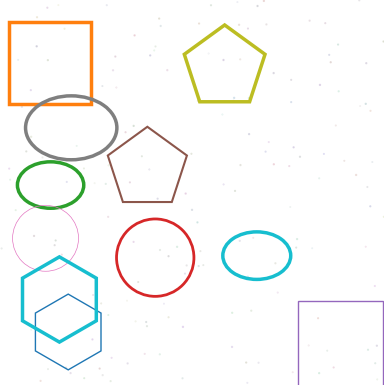[{"shape": "hexagon", "thickness": 1, "radius": 0.49, "center": [0.177, 0.138]}, {"shape": "square", "thickness": 2.5, "radius": 0.53, "center": [0.129, 0.836]}, {"shape": "oval", "thickness": 2.5, "radius": 0.43, "center": [0.131, 0.519]}, {"shape": "circle", "thickness": 2, "radius": 0.5, "center": [0.403, 0.331]}, {"shape": "square", "thickness": 1, "radius": 0.55, "center": [0.884, 0.107]}, {"shape": "pentagon", "thickness": 1.5, "radius": 0.54, "center": [0.383, 0.563]}, {"shape": "circle", "thickness": 0.5, "radius": 0.43, "center": [0.118, 0.381]}, {"shape": "oval", "thickness": 2.5, "radius": 0.59, "center": [0.185, 0.668]}, {"shape": "pentagon", "thickness": 2.5, "radius": 0.55, "center": [0.584, 0.825]}, {"shape": "hexagon", "thickness": 2.5, "radius": 0.55, "center": [0.154, 0.222]}, {"shape": "oval", "thickness": 2.5, "radius": 0.44, "center": [0.667, 0.336]}]